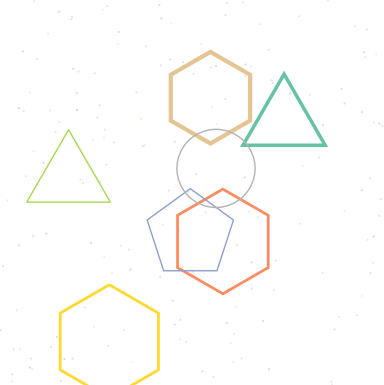[{"shape": "triangle", "thickness": 2.5, "radius": 0.62, "center": [0.738, 0.684]}, {"shape": "hexagon", "thickness": 2, "radius": 0.68, "center": [0.579, 0.373]}, {"shape": "pentagon", "thickness": 1, "radius": 0.59, "center": [0.494, 0.392]}, {"shape": "triangle", "thickness": 1, "radius": 0.63, "center": [0.178, 0.538]}, {"shape": "hexagon", "thickness": 2, "radius": 0.74, "center": [0.284, 0.113]}, {"shape": "hexagon", "thickness": 3, "radius": 0.6, "center": [0.547, 0.746]}, {"shape": "circle", "thickness": 1, "radius": 0.51, "center": [0.561, 0.563]}]